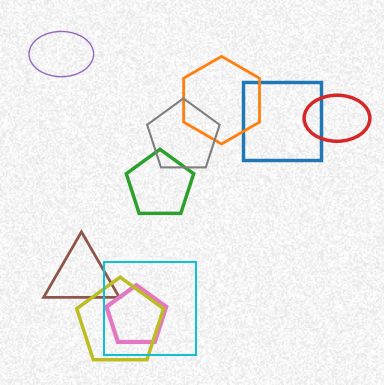[{"shape": "square", "thickness": 2.5, "radius": 0.5, "center": [0.733, 0.686]}, {"shape": "hexagon", "thickness": 2, "radius": 0.57, "center": [0.576, 0.74]}, {"shape": "pentagon", "thickness": 2.5, "radius": 0.46, "center": [0.416, 0.52]}, {"shape": "oval", "thickness": 2.5, "radius": 0.43, "center": [0.875, 0.693]}, {"shape": "oval", "thickness": 1, "radius": 0.42, "center": [0.159, 0.86]}, {"shape": "triangle", "thickness": 2, "radius": 0.57, "center": [0.212, 0.284]}, {"shape": "pentagon", "thickness": 3, "radius": 0.41, "center": [0.354, 0.178]}, {"shape": "pentagon", "thickness": 1.5, "radius": 0.5, "center": [0.476, 0.645]}, {"shape": "pentagon", "thickness": 2.5, "radius": 0.59, "center": [0.312, 0.162]}, {"shape": "square", "thickness": 1.5, "radius": 0.6, "center": [0.39, 0.199]}]